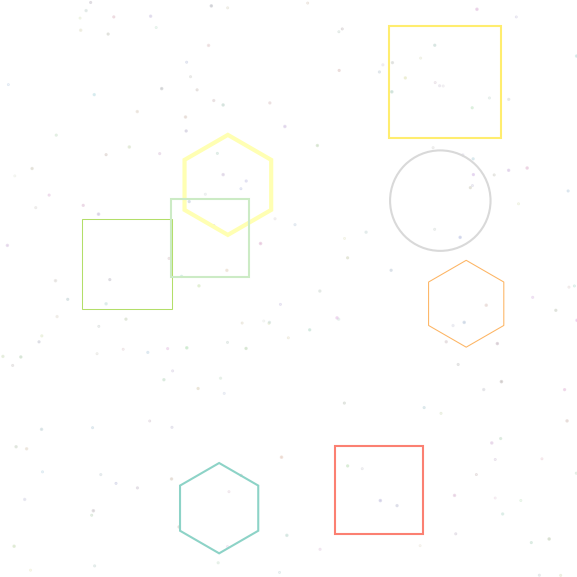[{"shape": "hexagon", "thickness": 1, "radius": 0.39, "center": [0.379, 0.119]}, {"shape": "hexagon", "thickness": 2, "radius": 0.43, "center": [0.395, 0.679]}, {"shape": "square", "thickness": 1, "radius": 0.38, "center": [0.657, 0.15]}, {"shape": "hexagon", "thickness": 0.5, "radius": 0.38, "center": [0.807, 0.473]}, {"shape": "square", "thickness": 0.5, "radius": 0.39, "center": [0.22, 0.541]}, {"shape": "circle", "thickness": 1, "radius": 0.43, "center": [0.762, 0.652]}, {"shape": "square", "thickness": 1, "radius": 0.34, "center": [0.363, 0.588]}, {"shape": "square", "thickness": 1, "radius": 0.49, "center": [0.771, 0.857]}]